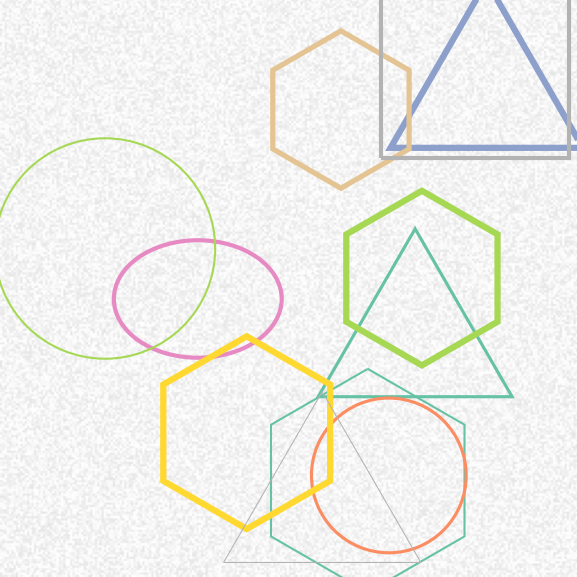[{"shape": "hexagon", "thickness": 1, "radius": 0.97, "center": [0.637, 0.167]}, {"shape": "triangle", "thickness": 1.5, "radius": 0.97, "center": [0.719, 0.409]}, {"shape": "circle", "thickness": 1.5, "radius": 0.67, "center": [0.673, 0.176]}, {"shape": "triangle", "thickness": 3, "radius": 0.96, "center": [0.843, 0.839]}, {"shape": "oval", "thickness": 2, "radius": 0.73, "center": [0.342, 0.481]}, {"shape": "hexagon", "thickness": 3, "radius": 0.76, "center": [0.731, 0.518]}, {"shape": "circle", "thickness": 1, "radius": 0.95, "center": [0.182, 0.569]}, {"shape": "hexagon", "thickness": 3, "radius": 0.83, "center": [0.427, 0.25]}, {"shape": "hexagon", "thickness": 2.5, "radius": 0.68, "center": [0.59, 0.809]}, {"shape": "square", "thickness": 2, "radius": 0.81, "center": [0.823, 0.888]}, {"shape": "triangle", "thickness": 0.5, "radius": 0.99, "center": [0.558, 0.124]}]